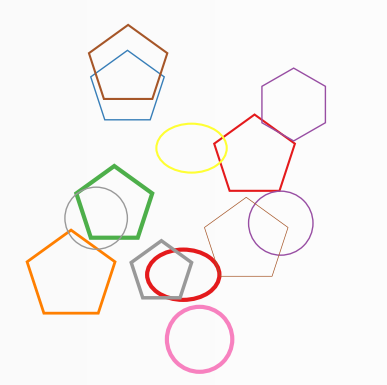[{"shape": "pentagon", "thickness": 1.5, "radius": 0.55, "center": [0.657, 0.593]}, {"shape": "oval", "thickness": 3, "radius": 0.47, "center": [0.473, 0.286]}, {"shape": "pentagon", "thickness": 1, "radius": 0.5, "center": [0.329, 0.77]}, {"shape": "pentagon", "thickness": 3, "radius": 0.51, "center": [0.295, 0.466]}, {"shape": "hexagon", "thickness": 1, "radius": 0.47, "center": [0.758, 0.728]}, {"shape": "circle", "thickness": 1, "radius": 0.42, "center": [0.725, 0.42]}, {"shape": "pentagon", "thickness": 2, "radius": 0.6, "center": [0.183, 0.283]}, {"shape": "oval", "thickness": 1.5, "radius": 0.45, "center": [0.494, 0.615]}, {"shape": "pentagon", "thickness": 1.5, "radius": 0.53, "center": [0.331, 0.829]}, {"shape": "pentagon", "thickness": 0.5, "radius": 0.57, "center": [0.635, 0.374]}, {"shape": "circle", "thickness": 3, "radius": 0.42, "center": [0.515, 0.119]}, {"shape": "circle", "thickness": 1, "radius": 0.4, "center": [0.248, 0.433]}, {"shape": "pentagon", "thickness": 2.5, "radius": 0.41, "center": [0.417, 0.293]}]